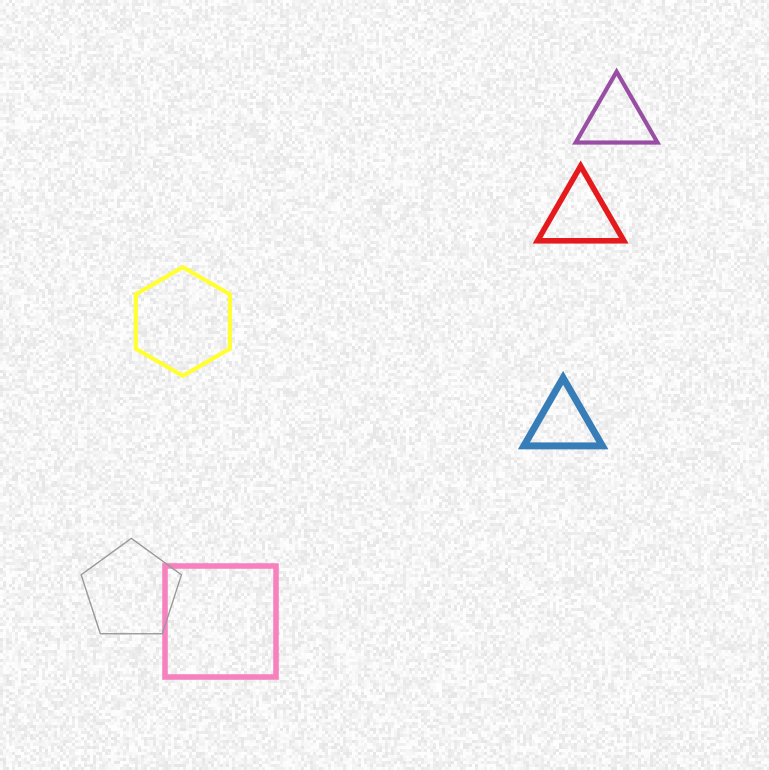[{"shape": "triangle", "thickness": 2, "radius": 0.32, "center": [0.754, 0.72]}, {"shape": "triangle", "thickness": 2.5, "radius": 0.29, "center": [0.731, 0.45]}, {"shape": "triangle", "thickness": 1.5, "radius": 0.31, "center": [0.801, 0.846]}, {"shape": "hexagon", "thickness": 1.5, "radius": 0.35, "center": [0.237, 0.582]}, {"shape": "square", "thickness": 2, "radius": 0.36, "center": [0.287, 0.193]}, {"shape": "pentagon", "thickness": 0.5, "radius": 0.34, "center": [0.171, 0.232]}]